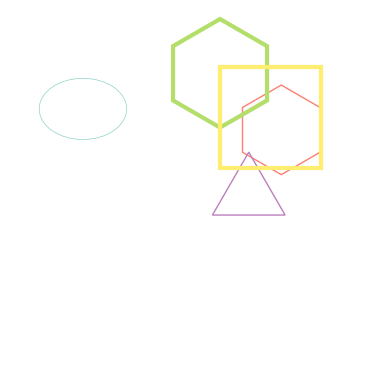[{"shape": "oval", "thickness": 0.5, "radius": 0.57, "center": [0.215, 0.717]}, {"shape": "hexagon", "thickness": 1, "radius": 0.58, "center": [0.731, 0.663]}, {"shape": "hexagon", "thickness": 3, "radius": 0.7, "center": [0.572, 0.81]}, {"shape": "triangle", "thickness": 1, "radius": 0.54, "center": [0.646, 0.496]}, {"shape": "square", "thickness": 3, "radius": 0.65, "center": [0.702, 0.694]}]